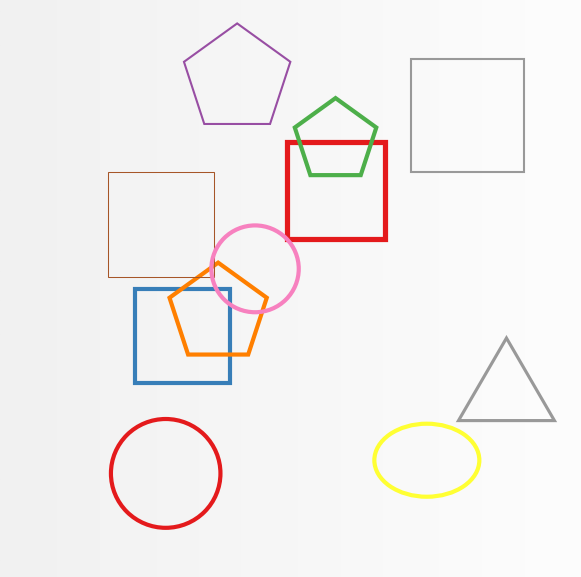[{"shape": "square", "thickness": 2.5, "radius": 0.42, "center": [0.578, 0.669]}, {"shape": "circle", "thickness": 2, "radius": 0.47, "center": [0.285, 0.179]}, {"shape": "square", "thickness": 2, "radius": 0.41, "center": [0.314, 0.417]}, {"shape": "pentagon", "thickness": 2, "radius": 0.37, "center": [0.577, 0.756]}, {"shape": "pentagon", "thickness": 1, "radius": 0.48, "center": [0.408, 0.862]}, {"shape": "pentagon", "thickness": 2, "radius": 0.44, "center": [0.375, 0.456]}, {"shape": "oval", "thickness": 2, "radius": 0.45, "center": [0.734, 0.202]}, {"shape": "square", "thickness": 0.5, "radius": 0.45, "center": [0.277, 0.61]}, {"shape": "circle", "thickness": 2, "radius": 0.38, "center": [0.439, 0.534]}, {"shape": "square", "thickness": 1, "radius": 0.49, "center": [0.805, 0.799]}, {"shape": "triangle", "thickness": 1.5, "radius": 0.48, "center": [0.871, 0.318]}]